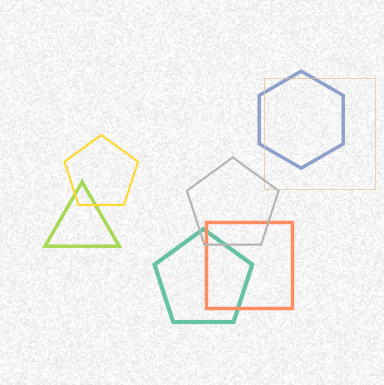[{"shape": "pentagon", "thickness": 3, "radius": 0.67, "center": [0.528, 0.272]}, {"shape": "square", "thickness": 2.5, "radius": 0.56, "center": [0.646, 0.312]}, {"shape": "hexagon", "thickness": 2.5, "radius": 0.63, "center": [0.782, 0.689]}, {"shape": "triangle", "thickness": 2.5, "radius": 0.56, "center": [0.213, 0.416]}, {"shape": "pentagon", "thickness": 1.5, "radius": 0.5, "center": [0.263, 0.549]}, {"shape": "square", "thickness": 0.5, "radius": 0.72, "center": [0.83, 0.653]}, {"shape": "pentagon", "thickness": 1.5, "radius": 0.63, "center": [0.605, 0.466]}]